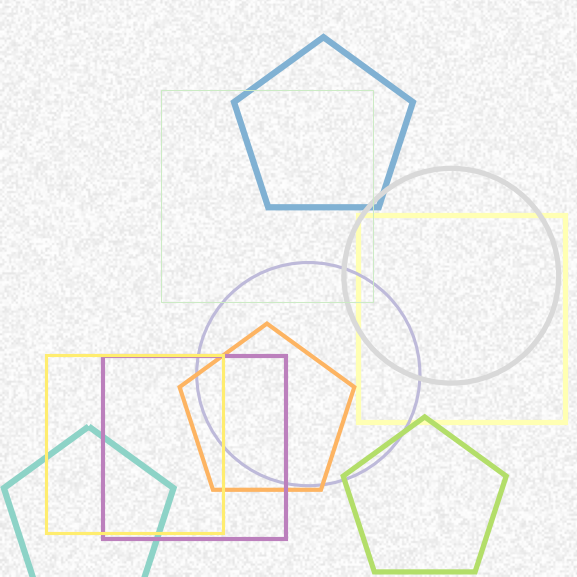[{"shape": "pentagon", "thickness": 3, "radius": 0.77, "center": [0.154, 0.106]}, {"shape": "square", "thickness": 2.5, "radius": 0.9, "center": [0.799, 0.447]}, {"shape": "circle", "thickness": 1.5, "radius": 0.97, "center": [0.534, 0.351]}, {"shape": "pentagon", "thickness": 3, "radius": 0.81, "center": [0.56, 0.772]}, {"shape": "pentagon", "thickness": 2, "radius": 0.8, "center": [0.462, 0.28]}, {"shape": "pentagon", "thickness": 2.5, "radius": 0.74, "center": [0.735, 0.129]}, {"shape": "circle", "thickness": 2.5, "radius": 0.93, "center": [0.781, 0.522]}, {"shape": "square", "thickness": 2, "radius": 0.79, "center": [0.337, 0.223]}, {"shape": "square", "thickness": 0.5, "radius": 0.92, "center": [0.462, 0.66]}, {"shape": "square", "thickness": 1.5, "radius": 0.77, "center": [0.233, 0.23]}]